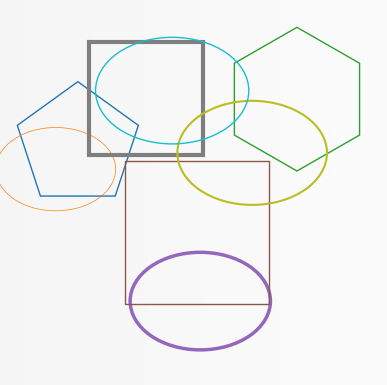[{"shape": "pentagon", "thickness": 1, "radius": 0.82, "center": [0.201, 0.624]}, {"shape": "oval", "thickness": 0.5, "radius": 0.77, "center": [0.144, 0.561]}, {"shape": "hexagon", "thickness": 1, "radius": 0.93, "center": [0.766, 0.742]}, {"shape": "oval", "thickness": 2.5, "radius": 0.91, "center": [0.517, 0.218]}, {"shape": "square", "thickness": 1, "radius": 0.93, "center": [0.509, 0.397]}, {"shape": "square", "thickness": 3, "radius": 0.73, "center": [0.377, 0.744]}, {"shape": "oval", "thickness": 1.5, "radius": 0.97, "center": [0.651, 0.603]}, {"shape": "oval", "thickness": 1, "radius": 0.99, "center": [0.444, 0.765]}]